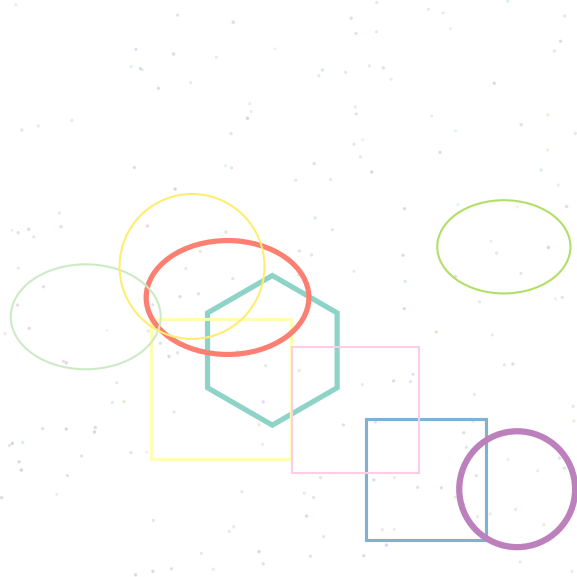[{"shape": "hexagon", "thickness": 2.5, "radius": 0.65, "center": [0.472, 0.392]}, {"shape": "square", "thickness": 1.5, "radius": 0.61, "center": [0.382, 0.325]}, {"shape": "oval", "thickness": 2.5, "radius": 0.7, "center": [0.394, 0.484]}, {"shape": "square", "thickness": 1.5, "radius": 0.52, "center": [0.737, 0.169]}, {"shape": "oval", "thickness": 1, "radius": 0.58, "center": [0.872, 0.572]}, {"shape": "square", "thickness": 1, "radius": 0.55, "center": [0.616, 0.289]}, {"shape": "circle", "thickness": 3, "radius": 0.5, "center": [0.896, 0.152]}, {"shape": "oval", "thickness": 1, "radius": 0.65, "center": [0.148, 0.451]}, {"shape": "circle", "thickness": 1, "radius": 0.63, "center": [0.333, 0.538]}]